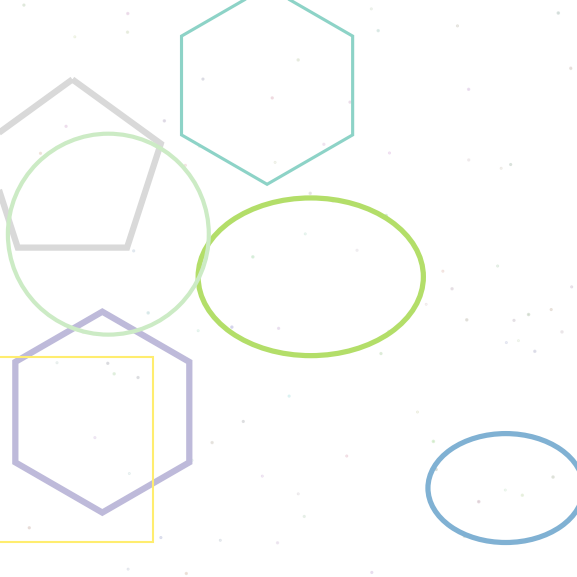[{"shape": "hexagon", "thickness": 1.5, "radius": 0.86, "center": [0.462, 0.851]}, {"shape": "hexagon", "thickness": 3, "radius": 0.87, "center": [0.177, 0.285]}, {"shape": "oval", "thickness": 2.5, "radius": 0.67, "center": [0.876, 0.154]}, {"shape": "oval", "thickness": 2.5, "radius": 0.98, "center": [0.538, 0.52]}, {"shape": "pentagon", "thickness": 3, "radius": 0.8, "center": [0.125, 0.701]}, {"shape": "circle", "thickness": 2, "radius": 0.87, "center": [0.188, 0.594]}, {"shape": "square", "thickness": 1, "radius": 0.8, "center": [0.104, 0.22]}]